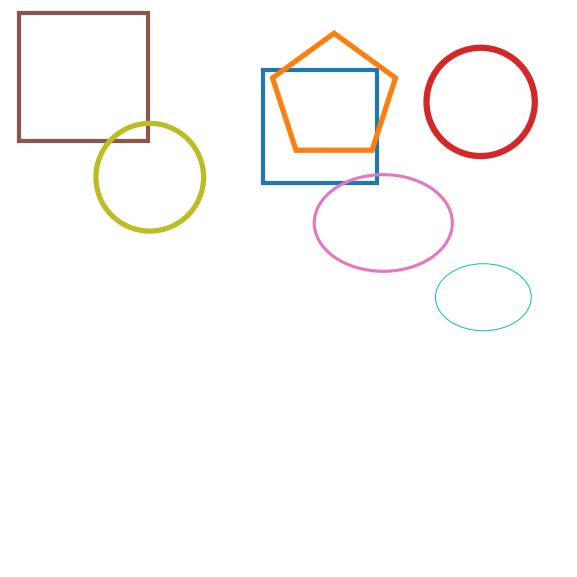[{"shape": "square", "thickness": 2, "radius": 0.49, "center": [0.554, 0.78]}, {"shape": "pentagon", "thickness": 2.5, "radius": 0.56, "center": [0.578, 0.83]}, {"shape": "circle", "thickness": 3, "radius": 0.47, "center": [0.832, 0.823]}, {"shape": "square", "thickness": 2, "radius": 0.56, "center": [0.145, 0.866]}, {"shape": "oval", "thickness": 1.5, "radius": 0.6, "center": [0.664, 0.613]}, {"shape": "circle", "thickness": 2.5, "radius": 0.47, "center": [0.259, 0.692]}, {"shape": "oval", "thickness": 0.5, "radius": 0.41, "center": [0.837, 0.484]}]